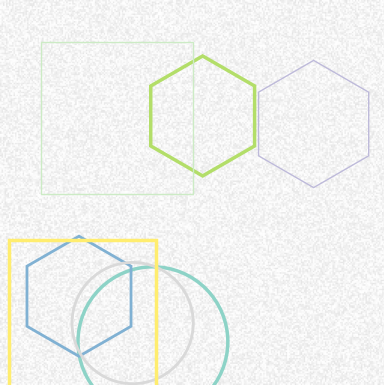[{"shape": "circle", "thickness": 2.5, "radius": 0.97, "center": [0.397, 0.112]}, {"shape": "hexagon", "thickness": 1, "radius": 0.83, "center": [0.815, 0.678]}, {"shape": "hexagon", "thickness": 2, "radius": 0.78, "center": [0.205, 0.231]}, {"shape": "hexagon", "thickness": 2.5, "radius": 0.78, "center": [0.526, 0.699]}, {"shape": "circle", "thickness": 2, "radius": 0.79, "center": [0.345, 0.161]}, {"shape": "square", "thickness": 1, "radius": 0.98, "center": [0.305, 0.694]}, {"shape": "square", "thickness": 2.5, "radius": 0.96, "center": [0.214, 0.183]}]